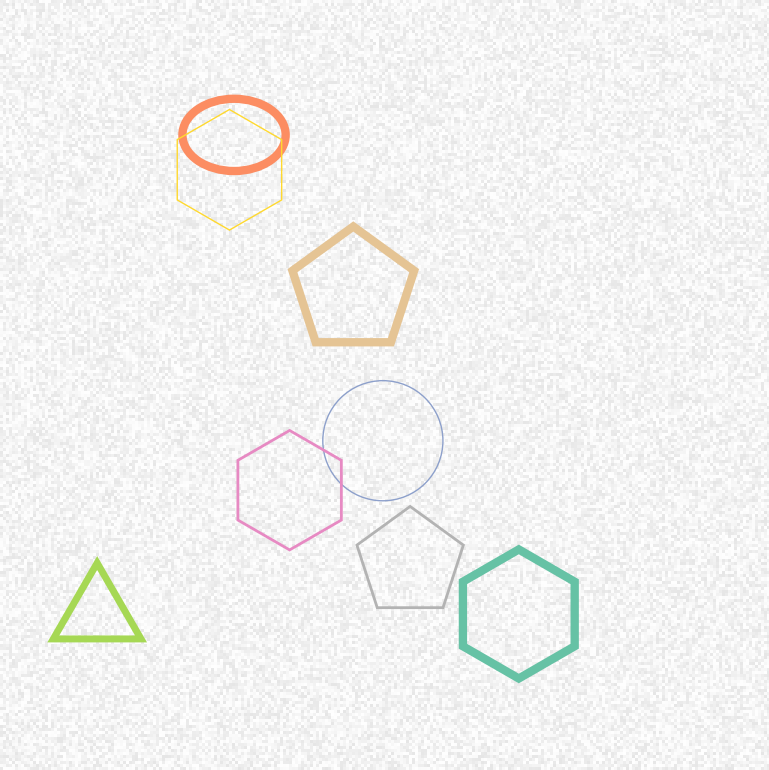[{"shape": "hexagon", "thickness": 3, "radius": 0.42, "center": [0.674, 0.203]}, {"shape": "oval", "thickness": 3, "radius": 0.34, "center": [0.304, 0.825]}, {"shape": "circle", "thickness": 0.5, "radius": 0.39, "center": [0.497, 0.428]}, {"shape": "hexagon", "thickness": 1, "radius": 0.39, "center": [0.376, 0.363]}, {"shape": "triangle", "thickness": 2.5, "radius": 0.33, "center": [0.126, 0.203]}, {"shape": "hexagon", "thickness": 0.5, "radius": 0.39, "center": [0.298, 0.779]}, {"shape": "pentagon", "thickness": 3, "radius": 0.42, "center": [0.459, 0.623]}, {"shape": "pentagon", "thickness": 1, "radius": 0.36, "center": [0.533, 0.27]}]